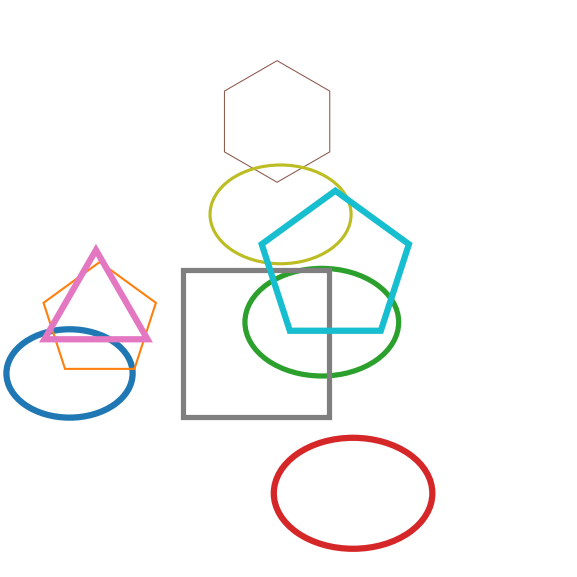[{"shape": "oval", "thickness": 3, "radius": 0.55, "center": [0.12, 0.352]}, {"shape": "pentagon", "thickness": 1, "radius": 0.51, "center": [0.173, 0.443]}, {"shape": "oval", "thickness": 2.5, "radius": 0.67, "center": [0.557, 0.441]}, {"shape": "oval", "thickness": 3, "radius": 0.69, "center": [0.611, 0.145]}, {"shape": "hexagon", "thickness": 0.5, "radius": 0.53, "center": [0.48, 0.789]}, {"shape": "triangle", "thickness": 3, "radius": 0.51, "center": [0.166, 0.463]}, {"shape": "square", "thickness": 2.5, "radius": 0.63, "center": [0.443, 0.405]}, {"shape": "oval", "thickness": 1.5, "radius": 0.61, "center": [0.486, 0.628]}, {"shape": "pentagon", "thickness": 3, "radius": 0.67, "center": [0.581, 0.535]}]